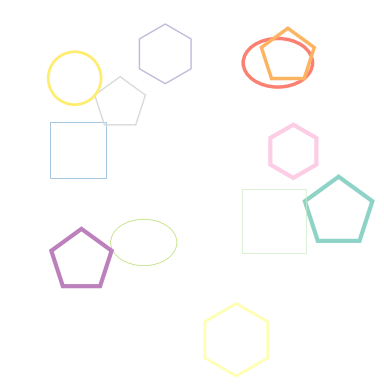[{"shape": "pentagon", "thickness": 3, "radius": 0.46, "center": [0.88, 0.449]}, {"shape": "hexagon", "thickness": 2, "radius": 0.47, "center": [0.614, 0.117]}, {"shape": "hexagon", "thickness": 1, "radius": 0.39, "center": [0.429, 0.86]}, {"shape": "oval", "thickness": 2.5, "radius": 0.45, "center": [0.722, 0.837]}, {"shape": "square", "thickness": 0.5, "radius": 0.36, "center": [0.203, 0.611]}, {"shape": "pentagon", "thickness": 2.5, "radius": 0.36, "center": [0.748, 0.854]}, {"shape": "oval", "thickness": 0.5, "radius": 0.43, "center": [0.373, 0.37]}, {"shape": "hexagon", "thickness": 3, "radius": 0.35, "center": [0.762, 0.607]}, {"shape": "pentagon", "thickness": 1, "radius": 0.35, "center": [0.312, 0.732]}, {"shape": "pentagon", "thickness": 3, "radius": 0.41, "center": [0.212, 0.323]}, {"shape": "square", "thickness": 0.5, "radius": 0.42, "center": [0.712, 0.426]}, {"shape": "circle", "thickness": 2, "radius": 0.34, "center": [0.194, 0.797]}]